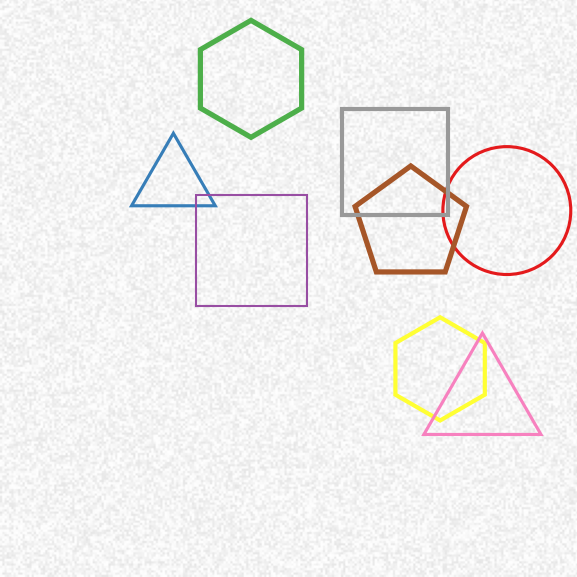[{"shape": "circle", "thickness": 1.5, "radius": 0.55, "center": [0.878, 0.635]}, {"shape": "triangle", "thickness": 1.5, "radius": 0.42, "center": [0.3, 0.685]}, {"shape": "hexagon", "thickness": 2.5, "radius": 0.51, "center": [0.435, 0.863]}, {"shape": "square", "thickness": 1, "radius": 0.48, "center": [0.435, 0.565]}, {"shape": "hexagon", "thickness": 2, "radius": 0.45, "center": [0.762, 0.36]}, {"shape": "pentagon", "thickness": 2.5, "radius": 0.51, "center": [0.711, 0.61]}, {"shape": "triangle", "thickness": 1.5, "radius": 0.59, "center": [0.835, 0.305]}, {"shape": "square", "thickness": 2, "radius": 0.46, "center": [0.684, 0.719]}]